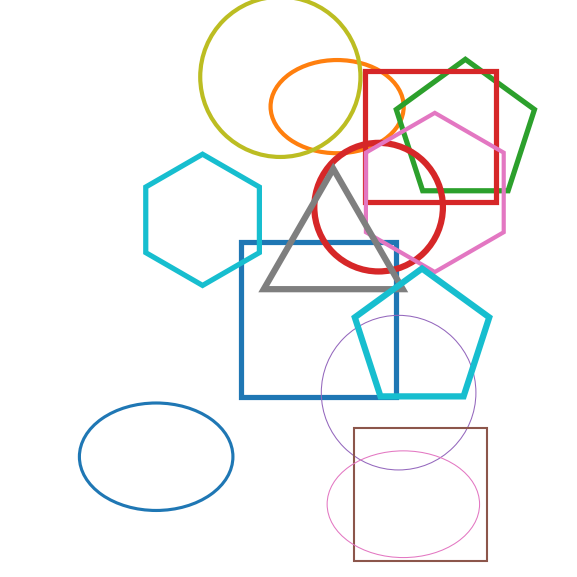[{"shape": "square", "thickness": 2.5, "radius": 0.67, "center": [0.552, 0.446]}, {"shape": "oval", "thickness": 1.5, "radius": 0.66, "center": [0.27, 0.208]}, {"shape": "oval", "thickness": 2, "radius": 0.58, "center": [0.584, 0.814]}, {"shape": "pentagon", "thickness": 2.5, "radius": 0.63, "center": [0.806, 0.771]}, {"shape": "circle", "thickness": 3, "radius": 0.56, "center": [0.656, 0.64]}, {"shape": "square", "thickness": 2.5, "radius": 0.57, "center": [0.745, 0.762]}, {"shape": "circle", "thickness": 0.5, "radius": 0.67, "center": [0.69, 0.319]}, {"shape": "square", "thickness": 1, "radius": 0.57, "center": [0.728, 0.143]}, {"shape": "oval", "thickness": 0.5, "radius": 0.66, "center": [0.698, 0.126]}, {"shape": "hexagon", "thickness": 2, "radius": 0.69, "center": [0.753, 0.666]}, {"shape": "triangle", "thickness": 3, "radius": 0.69, "center": [0.577, 0.568]}, {"shape": "circle", "thickness": 2, "radius": 0.69, "center": [0.485, 0.866]}, {"shape": "hexagon", "thickness": 2.5, "radius": 0.57, "center": [0.351, 0.618]}, {"shape": "pentagon", "thickness": 3, "radius": 0.61, "center": [0.731, 0.412]}]